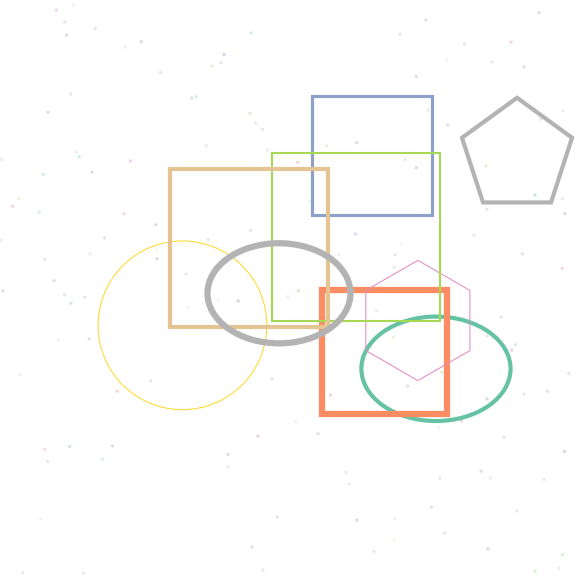[{"shape": "oval", "thickness": 2, "radius": 0.65, "center": [0.755, 0.361]}, {"shape": "square", "thickness": 3, "radius": 0.54, "center": [0.666, 0.389]}, {"shape": "square", "thickness": 1.5, "radius": 0.52, "center": [0.644, 0.73]}, {"shape": "hexagon", "thickness": 0.5, "radius": 0.52, "center": [0.724, 0.444]}, {"shape": "square", "thickness": 1, "radius": 0.73, "center": [0.616, 0.588]}, {"shape": "circle", "thickness": 0.5, "radius": 0.73, "center": [0.316, 0.436]}, {"shape": "square", "thickness": 2, "radius": 0.69, "center": [0.432, 0.57]}, {"shape": "pentagon", "thickness": 2, "radius": 0.5, "center": [0.895, 0.73]}, {"shape": "oval", "thickness": 3, "radius": 0.62, "center": [0.483, 0.491]}]